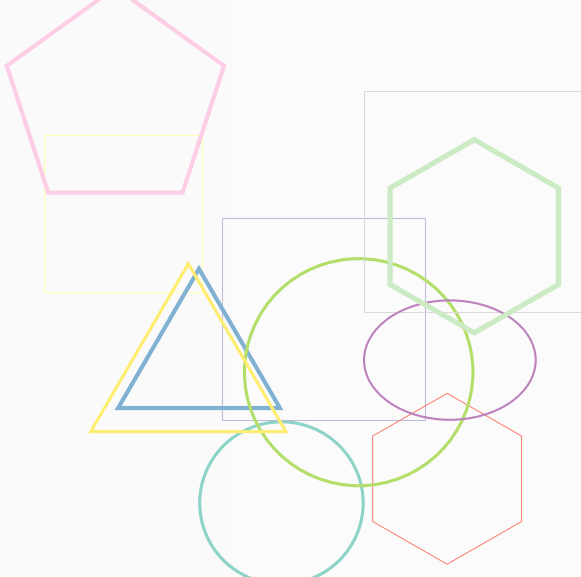[{"shape": "circle", "thickness": 1.5, "radius": 0.7, "center": [0.484, 0.128]}, {"shape": "square", "thickness": 0.5, "radius": 0.68, "center": [0.211, 0.629]}, {"shape": "square", "thickness": 0.5, "radius": 0.87, "center": [0.556, 0.446]}, {"shape": "hexagon", "thickness": 0.5, "radius": 0.74, "center": [0.769, 0.17]}, {"shape": "triangle", "thickness": 2, "radius": 0.8, "center": [0.342, 0.373]}, {"shape": "circle", "thickness": 1.5, "radius": 0.98, "center": [0.617, 0.355]}, {"shape": "pentagon", "thickness": 2, "radius": 0.98, "center": [0.199, 0.824]}, {"shape": "square", "thickness": 0.5, "radius": 0.96, "center": [0.818, 0.651]}, {"shape": "oval", "thickness": 1, "radius": 0.74, "center": [0.774, 0.376]}, {"shape": "hexagon", "thickness": 2.5, "radius": 0.84, "center": [0.816, 0.59]}, {"shape": "triangle", "thickness": 1.5, "radius": 0.97, "center": [0.324, 0.349]}]